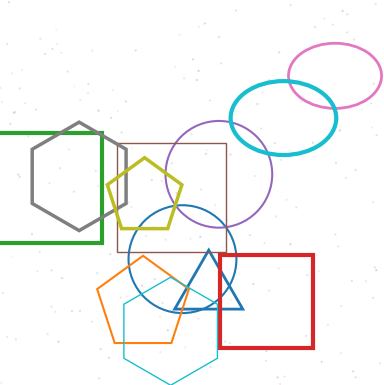[{"shape": "circle", "thickness": 1.5, "radius": 0.7, "center": [0.474, 0.327]}, {"shape": "triangle", "thickness": 2, "radius": 0.51, "center": [0.542, 0.248]}, {"shape": "pentagon", "thickness": 1.5, "radius": 0.63, "center": [0.372, 0.21]}, {"shape": "square", "thickness": 3, "radius": 0.71, "center": [0.123, 0.511]}, {"shape": "square", "thickness": 3, "radius": 0.61, "center": [0.692, 0.217]}, {"shape": "circle", "thickness": 1.5, "radius": 0.69, "center": [0.569, 0.547]}, {"shape": "square", "thickness": 1, "radius": 0.71, "center": [0.445, 0.486]}, {"shape": "oval", "thickness": 2, "radius": 0.6, "center": [0.87, 0.803]}, {"shape": "hexagon", "thickness": 2.5, "radius": 0.7, "center": [0.206, 0.542]}, {"shape": "pentagon", "thickness": 2.5, "radius": 0.51, "center": [0.376, 0.489]}, {"shape": "oval", "thickness": 3, "radius": 0.69, "center": [0.736, 0.693]}, {"shape": "hexagon", "thickness": 1, "radius": 0.7, "center": [0.443, 0.14]}]